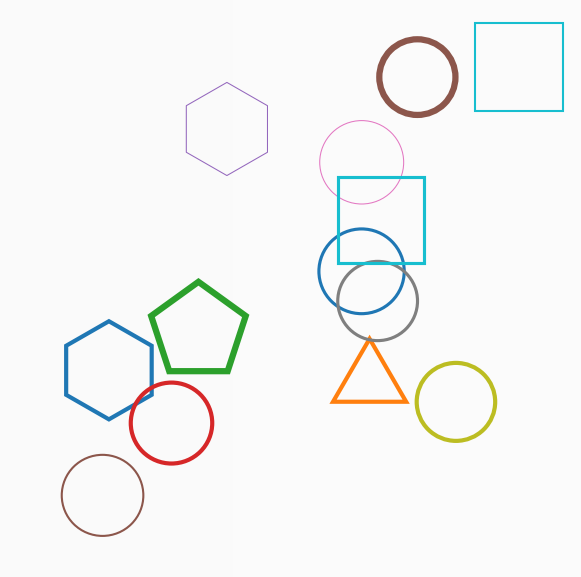[{"shape": "circle", "thickness": 1.5, "radius": 0.37, "center": [0.622, 0.529]}, {"shape": "hexagon", "thickness": 2, "radius": 0.42, "center": [0.187, 0.358]}, {"shape": "triangle", "thickness": 2, "radius": 0.36, "center": [0.636, 0.34]}, {"shape": "pentagon", "thickness": 3, "radius": 0.43, "center": [0.341, 0.426]}, {"shape": "circle", "thickness": 2, "radius": 0.35, "center": [0.295, 0.267]}, {"shape": "hexagon", "thickness": 0.5, "radius": 0.4, "center": [0.39, 0.776]}, {"shape": "circle", "thickness": 3, "radius": 0.33, "center": [0.718, 0.866]}, {"shape": "circle", "thickness": 1, "radius": 0.35, "center": [0.176, 0.141]}, {"shape": "circle", "thickness": 0.5, "radius": 0.36, "center": [0.622, 0.718]}, {"shape": "circle", "thickness": 1.5, "radius": 0.34, "center": [0.65, 0.478]}, {"shape": "circle", "thickness": 2, "radius": 0.34, "center": [0.784, 0.303]}, {"shape": "square", "thickness": 1.5, "radius": 0.37, "center": [0.655, 0.618]}, {"shape": "square", "thickness": 1, "radius": 0.38, "center": [0.893, 0.883]}]